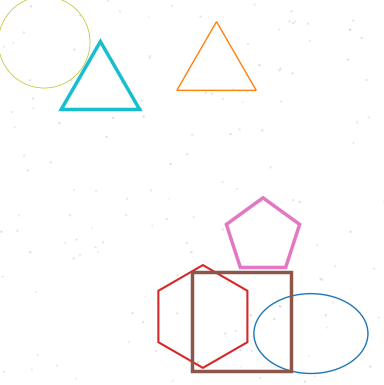[{"shape": "oval", "thickness": 1, "radius": 0.74, "center": [0.808, 0.134]}, {"shape": "triangle", "thickness": 1, "radius": 0.6, "center": [0.562, 0.825]}, {"shape": "hexagon", "thickness": 1.5, "radius": 0.67, "center": [0.527, 0.178]}, {"shape": "square", "thickness": 2.5, "radius": 0.64, "center": [0.627, 0.166]}, {"shape": "pentagon", "thickness": 2.5, "radius": 0.5, "center": [0.683, 0.386]}, {"shape": "circle", "thickness": 0.5, "radius": 0.6, "center": [0.115, 0.89]}, {"shape": "triangle", "thickness": 2.5, "radius": 0.59, "center": [0.261, 0.774]}]